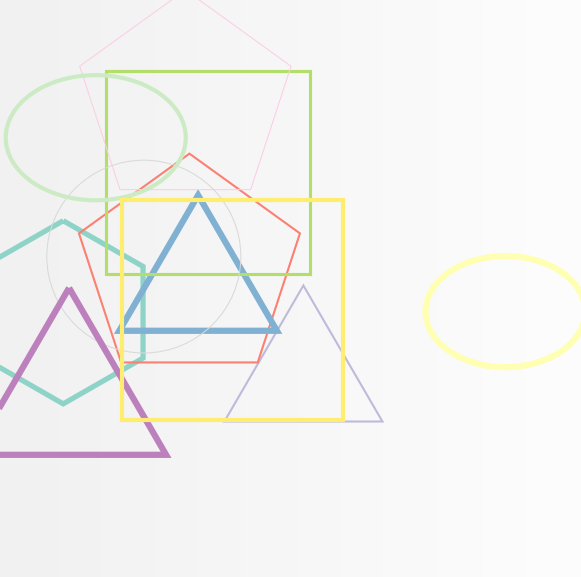[{"shape": "hexagon", "thickness": 2.5, "radius": 0.79, "center": [0.109, 0.458]}, {"shape": "oval", "thickness": 3, "radius": 0.69, "center": [0.869, 0.46]}, {"shape": "triangle", "thickness": 1, "radius": 0.79, "center": [0.522, 0.348]}, {"shape": "pentagon", "thickness": 1, "radius": 1.0, "center": [0.326, 0.533]}, {"shape": "triangle", "thickness": 3, "radius": 0.78, "center": [0.341, 0.505]}, {"shape": "square", "thickness": 1.5, "radius": 0.88, "center": [0.358, 0.701]}, {"shape": "pentagon", "thickness": 0.5, "radius": 0.96, "center": [0.319, 0.825]}, {"shape": "circle", "thickness": 0.5, "radius": 0.83, "center": [0.247, 0.555]}, {"shape": "triangle", "thickness": 3, "radius": 0.96, "center": [0.119, 0.308]}, {"shape": "oval", "thickness": 2, "radius": 0.77, "center": [0.165, 0.761]}, {"shape": "square", "thickness": 2, "radius": 0.95, "center": [0.4, 0.462]}]